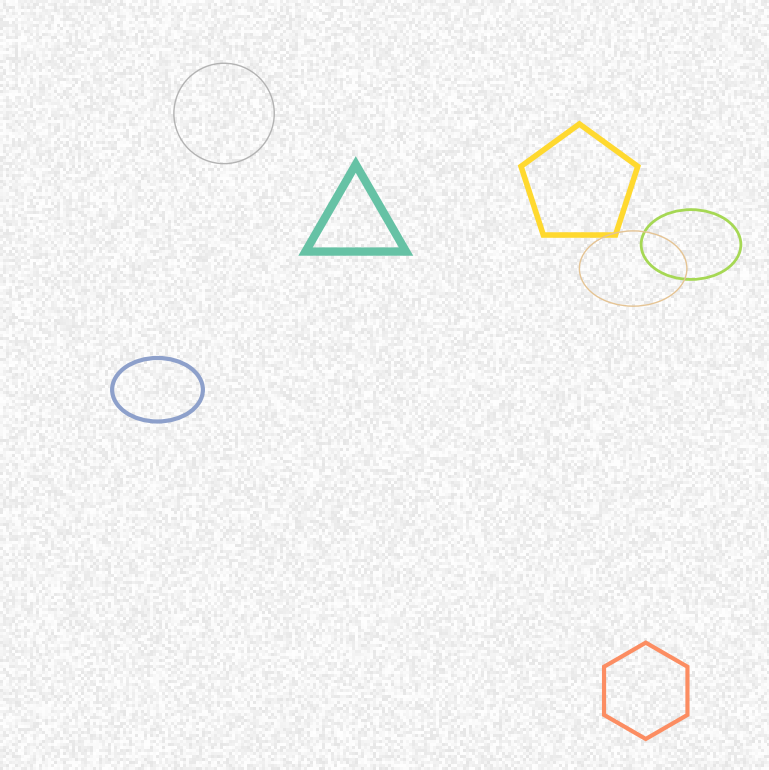[{"shape": "triangle", "thickness": 3, "radius": 0.38, "center": [0.462, 0.711]}, {"shape": "hexagon", "thickness": 1.5, "radius": 0.31, "center": [0.839, 0.103]}, {"shape": "oval", "thickness": 1.5, "radius": 0.29, "center": [0.205, 0.494]}, {"shape": "oval", "thickness": 1, "radius": 0.32, "center": [0.897, 0.682]}, {"shape": "pentagon", "thickness": 2, "radius": 0.4, "center": [0.752, 0.759]}, {"shape": "oval", "thickness": 0.5, "radius": 0.35, "center": [0.822, 0.651]}, {"shape": "circle", "thickness": 0.5, "radius": 0.33, "center": [0.291, 0.853]}]